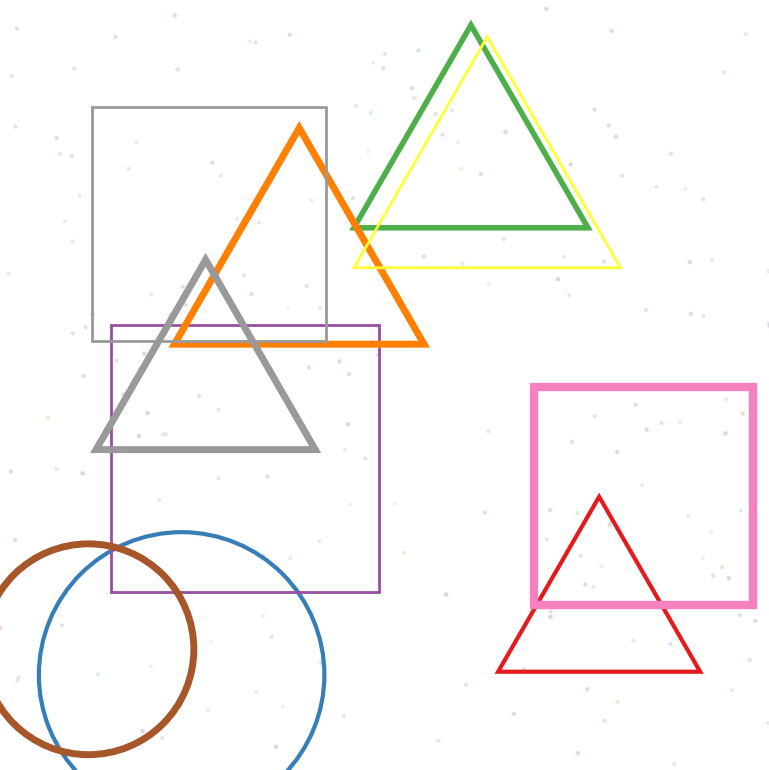[{"shape": "triangle", "thickness": 1.5, "radius": 0.76, "center": [0.778, 0.203]}, {"shape": "circle", "thickness": 1.5, "radius": 0.93, "center": [0.236, 0.123]}, {"shape": "triangle", "thickness": 2, "radius": 0.88, "center": [0.612, 0.792]}, {"shape": "square", "thickness": 1, "radius": 0.87, "center": [0.318, 0.404]}, {"shape": "triangle", "thickness": 2.5, "radius": 0.94, "center": [0.389, 0.647]}, {"shape": "triangle", "thickness": 1, "radius": 1.0, "center": [0.633, 0.752]}, {"shape": "circle", "thickness": 2.5, "radius": 0.68, "center": [0.115, 0.157]}, {"shape": "square", "thickness": 3, "radius": 0.71, "center": [0.836, 0.356]}, {"shape": "triangle", "thickness": 2.5, "radius": 0.82, "center": [0.267, 0.498]}, {"shape": "square", "thickness": 1, "radius": 0.76, "center": [0.272, 0.71]}]